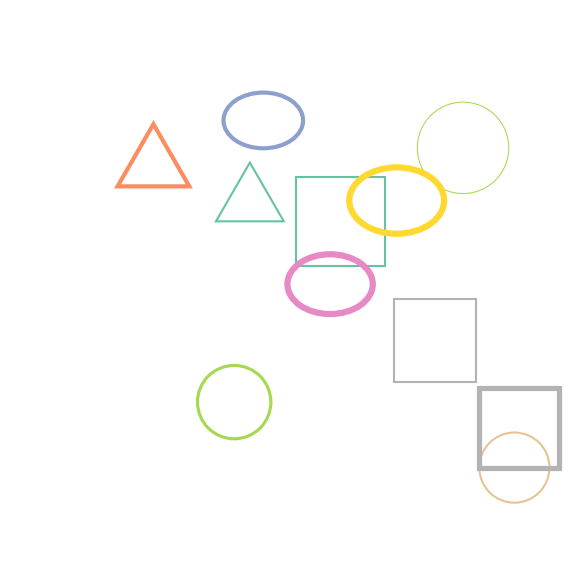[{"shape": "square", "thickness": 1, "radius": 0.39, "center": [0.589, 0.616]}, {"shape": "triangle", "thickness": 1, "radius": 0.34, "center": [0.433, 0.65]}, {"shape": "triangle", "thickness": 2, "radius": 0.36, "center": [0.266, 0.712]}, {"shape": "oval", "thickness": 2, "radius": 0.34, "center": [0.456, 0.791]}, {"shape": "oval", "thickness": 3, "radius": 0.37, "center": [0.572, 0.507]}, {"shape": "circle", "thickness": 0.5, "radius": 0.4, "center": [0.802, 0.743]}, {"shape": "circle", "thickness": 1.5, "radius": 0.32, "center": [0.406, 0.303]}, {"shape": "oval", "thickness": 3, "radius": 0.41, "center": [0.687, 0.652]}, {"shape": "circle", "thickness": 1, "radius": 0.3, "center": [0.891, 0.189]}, {"shape": "square", "thickness": 1, "radius": 0.36, "center": [0.753, 0.409]}, {"shape": "square", "thickness": 2.5, "radius": 0.35, "center": [0.899, 0.258]}]